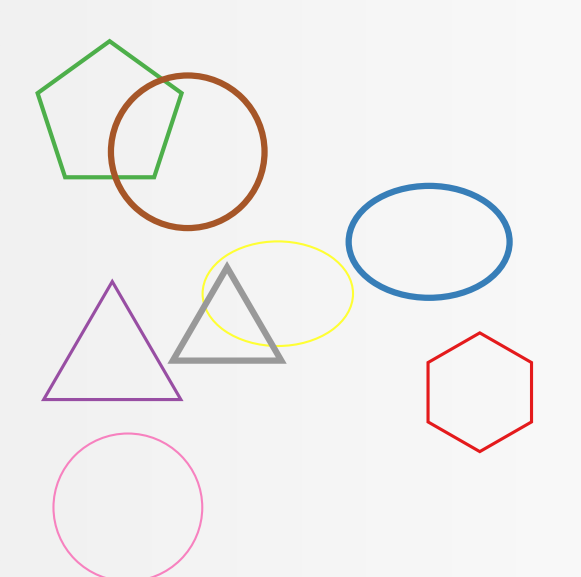[{"shape": "hexagon", "thickness": 1.5, "radius": 0.51, "center": [0.825, 0.32]}, {"shape": "oval", "thickness": 3, "radius": 0.69, "center": [0.738, 0.58]}, {"shape": "pentagon", "thickness": 2, "radius": 0.65, "center": [0.189, 0.798]}, {"shape": "triangle", "thickness": 1.5, "radius": 0.68, "center": [0.193, 0.375]}, {"shape": "oval", "thickness": 1, "radius": 0.65, "center": [0.478, 0.491]}, {"shape": "circle", "thickness": 3, "radius": 0.66, "center": [0.323, 0.736]}, {"shape": "circle", "thickness": 1, "radius": 0.64, "center": [0.22, 0.12]}, {"shape": "triangle", "thickness": 3, "radius": 0.54, "center": [0.391, 0.429]}]